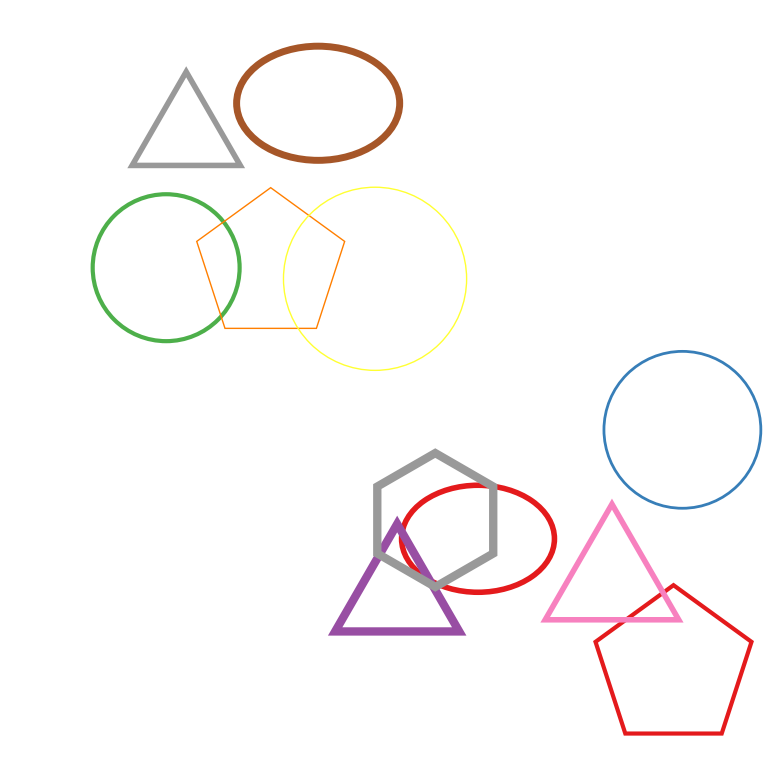[{"shape": "oval", "thickness": 2, "radius": 0.5, "center": [0.621, 0.3]}, {"shape": "pentagon", "thickness": 1.5, "radius": 0.53, "center": [0.875, 0.134]}, {"shape": "circle", "thickness": 1, "radius": 0.51, "center": [0.886, 0.442]}, {"shape": "circle", "thickness": 1.5, "radius": 0.48, "center": [0.216, 0.652]}, {"shape": "triangle", "thickness": 3, "radius": 0.47, "center": [0.516, 0.226]}, {"shape": "pentagon", "thickness": 0.5, "radius": 0.51, "center": [0.352, 0.655]}, {"shape": "circle", "thickness": 0.5, "radius": 0.59, "center": [0.487, 0.638]}, {"shape": "oval", "thickness": 2.5, "radius": 0.53, "center": [0.413, 0.866]}, {"shape": "triangle", "thickness": 2, "radius": 0.5, "center": [0.795, 0.245]}, {"shape": "triangle", "thickness": 2, "radius": 0.41, "center": [0.242, 0.826]}, {"shape": "hexagon", "thickness": 3, "radius": 0.43, "center": [0.565, 0.325]}]